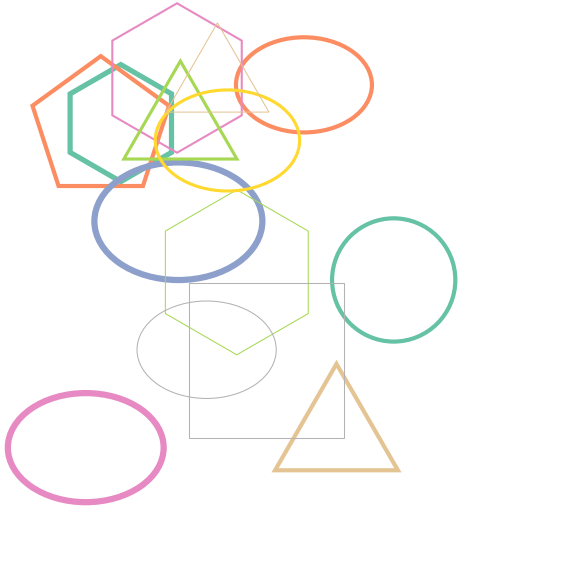[{"shape": "hexagon", "thickness": 2.5, "radius": 0.51, "center": [0.209, 0.786]}, {"shape": "circle", "thickness": 2, "radius": 0.53, "center": [0.682, 0.514]}, {"shape": "oval", "thickness": 2, "radius": 0.59, "center": [0.526, 0.852]}, {"shape": "pentagon", "thickness": 2, "radius": 0.62, "center": [0.174, 0.778]}, {"shape": "oval", "thickness": 3, "radius": 0.73, "center": [0.309, 0.616]}, {"shape": "hexagon", "thickness": 1, "radius": 0.65, "center": [0.307, 0.864]}, {"shape": "oval", "thickness": 3, "radius": 0.67, "center": [0.148, 0.224]}, {"shape": "triangle", "thickness": 1.5, "radius": 0.57, "center": [0.312, 0.78]}, {"shape": "hexagon", "thickness": 0.5, "radius": 0.71, "center": [0.41, 0.528]}, {"shape": "oval", "thickness": 1.5, "radius": 0.62, "center": [0.394, 0.756]}, {"shape": "triangle", "thickness": 0.5, "radius": 0.52, "center": [0.376, 0.857]}, {"shape": "triangle", "thickness": 2, "radius": 0.61, "center": [0.583, 0.246]}, {"shape": "square", "thickness": 0.5, "radius": 0.67, "center": [0.461, 0.375]}, {"shape": "oval", "thickness": 0.5, "radius": 0.6, "center": [0.358, 0.394]}]